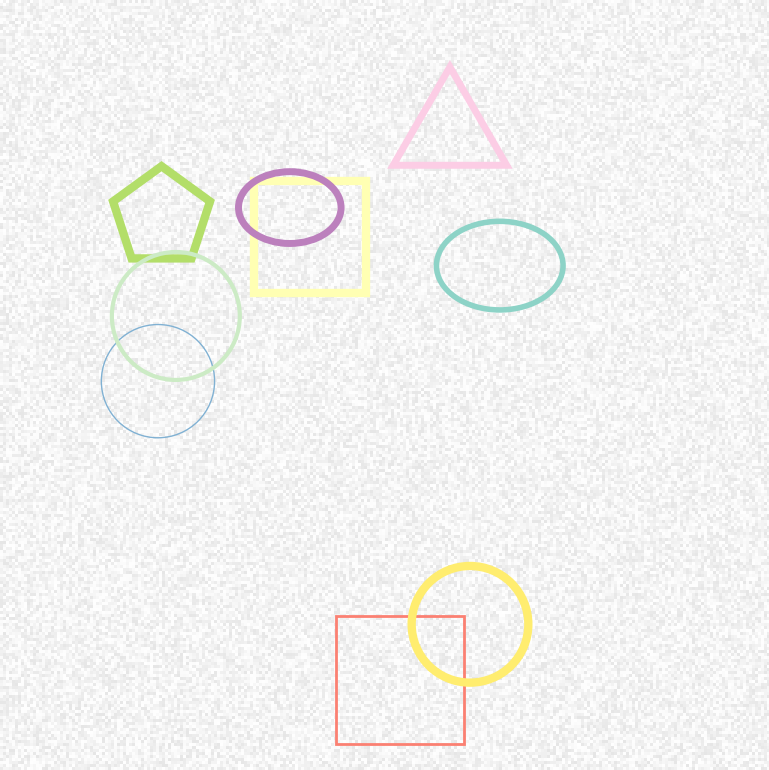[{"shape": "oval", "thickness": 2, "radius": 0.41, "center": [0.649, 0.655]}, {"shape": "square", "thickness": 3, "radius": 0.36, "center": [0.402, 0.692]}, {"shape": "square", "thickness": 1, "radius": 0.42, "center": [0.519, 0.117]}, {"shape": "circle", "thickness": 0.5, "radius": 0.37, "center": [0.205, 0.505]}, {"shape": "pentagon", "thickness": 3, "radius": 0.33, "center": [0.21, 0.718]}, {"shape": "triangle", "thickness": 2.5, "radius": 0.43, "center": [0.584, 0.828]}, {"shape": "oval", "thickness": 2.5, "radius": 0.33, "center": [0.376, 0.73]}, {"shape": "circle", "thickness": 1.5, "radius": 0.42, "center": [0.228, 0.59]}, {"shape": "circle", "thickness": 3, "radius": 0.38, "center": [0.61, 0.189]}]